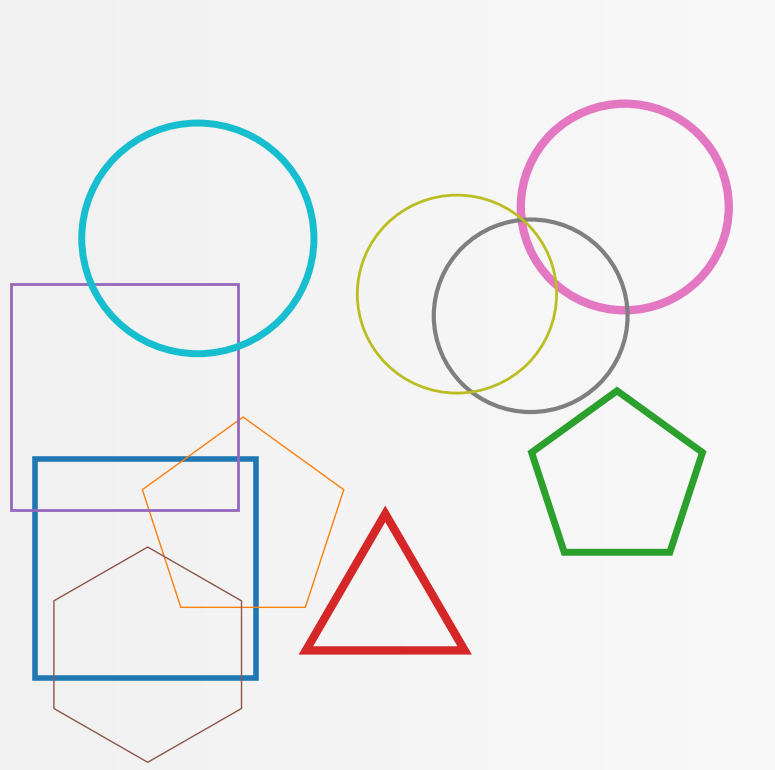[{"shape": "square", "thickness": 2, "radius": 0.71, "center": [0.188, 0.262]}, {"shape": "pentagon", "thickness": 0.5, "radius": 0.68, "center": [0.314, 0.322]}, {"shape": "pentagon", "thickness": 2.5, "radius": 0.58, "center": [0.796, 0.377]}, {"shape": "triangle", "thickness": 3, "radius": 0.59, "center": [0.497, 0.214]}, {"shape": "square", "thickness": 1, "radius": 0.73, "center": [0.16, 0.484]}, {"shape": "hexagon", "thickness": 0.5, "radius": 0.7, "center": [0.191, 0.15]}, {"shape": "circle", "thickness": 3, "radius": 0.67, "center": [0.806, 0.731]}, {"shape": "circle", "thickness": 1.5, "radius": 0.63, "center": [0.685, 0.59]}, {"shape": "circle", "thickness": 1, "radius": 0.64, "center": [0.59, 0.618]}, {"shape": "circle", "thickness": 2.5, "radius": 0.75, "center": [0.255, 0.69]}]